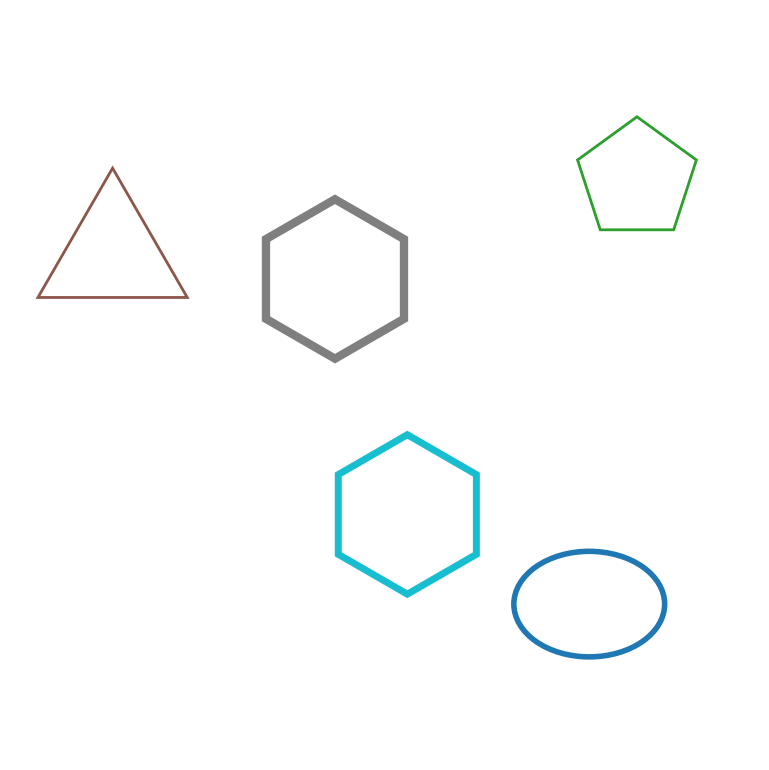[{"shape": "oval", "thickness": 2, "radius": 0.49, "center": [0.765, 0.215]}, {"shape": "pentagon", "thickness": 1, "radius": 0.41, "center": [0.827, 0.767]}, {"shape": "triangle", "thickness": 1, "radius": 0.56, "center": [0.146, 0.67]}, {"shape": "hexagon", "thickness": 3, "radius": 0.52, "center": [0.435, 0.638]}, {"shape": "hexagon", "thickness": 2.5, "radius": 0.52, "center": [0.529, 0.332]}]